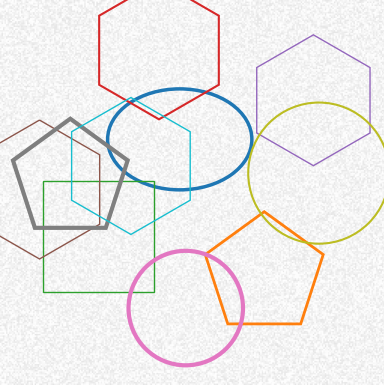[{"shape": "oval", "thickness": 2.5, "radius": 0.94, "center": [0.467, 0.638]}, {"shape": "pentagon", "thickness": 2, "radius": 0.81, "center": [0.686, 0.289]}, {"shape": "square", "thickness": 1, "radius": 0.72, "center": [0.256, 0.386]}, {"shape": "hexagon", "thickness": 1.5, "radius": 0.9, "center": [0.413, 0.87]}, {"shape": "hexagon", "thickness": 1, "radius": 0.85, "center": [0.814, 0.74]}, {"shape": "hexagon", "thickness": 1, "radius": 0.9, "center": [0.103, 0.508]}, {"shape": "circle", "thickness": 3, "radius": 0.74, "center": [0.483, 0.2]}, {"shape": "pentagon", "thickness": 3, "radius": 0.78, "center": [0.183, 0.535]}, {"shape": "circle", "thickness": 1.5, "radius": 0.92, "center": [0.828, 0.55]}, {"shape": "hexagon", "thickness": 1, "radius": 0.89, "center": [0.34, 0.569]}]